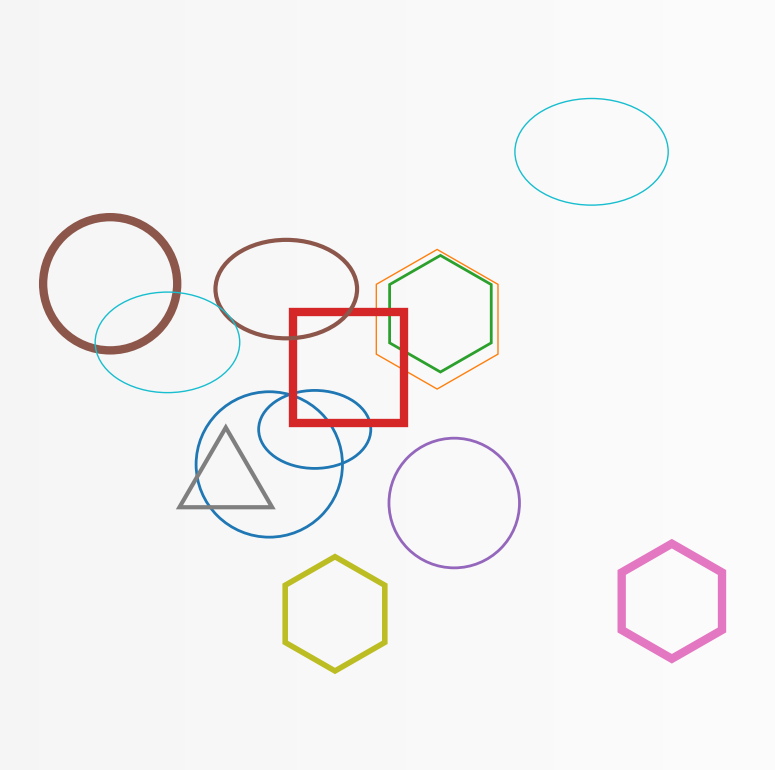[{"shape": "circle", "thickness": 1, "radius": 0.47, "center": [0.347, 0.397]}, {"shape": "oval", "thickness": 1, "radius": 0.36, "center": [0.406, 0.442]}, {"shape": "hexagon", "thickness": 0.5, "radius": 0.45, "center": [0.564, 0.585]}, {"shape": "hexagon", "thickness": 1, "radius": 0.38, "center": [0.568, 0.593]}, {"shape": "square", "thickness": 3, "radius": 0.36, "center": [0.449, 0.522]}, {"shape": "circle", "thickness": 1, "radius": 0.42, "center": [0.586, 0.347]}, {"shape": "circle", "thickness": 3, "radius": 0.43, "center": [0.142, 0.631]}, {"shape": "oval", "thickness": 1.5, "radius": 0.46, "center": [0.369, 0.625]}, {"shape": "hexagon", "thickness": 3, "radius": 0.37, "center": [0.867, 0.219]}, {"shape": "triangle", "thickness": 1.5, "radius": 0.35, "center": [0.291, 0.376]}, {"shape": "hexagon", "thickness": 2, "radius": 0.37, "center": [0.432, 0.203]}, {"shape": "oval", "thickness": 0.5, "radius": 0.47, "center": [0.216, 0.555]}, {"shape": "oval", "thickness": 0.5, "radius": 0.49, "center": [0.763, 0.803]}]